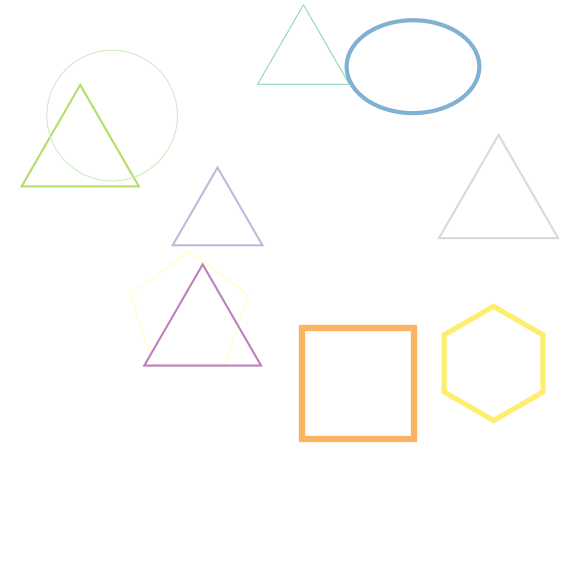[{"shape": "triangle", "thickness": 0.5, "radius": 0.46, "center": [0.525, 0.899]}, {"shape": "pentagon", "thickness": 0.5, "radius": 0.54, "center": [0.328, 0.456]}, {"shape": "triangle", "thickness": 1, "radius": 0.45, "center": [0.377, 0.619]}, {"shape": "oval", "thickness": 2, "radius": 0.57, "center": [0.715, 0.884]}, {"shape": "square", "thickness": 3, "radius": 0.48, "center": [0.62, 0.335]}, {"shape": "triangle", "thickness": 1, "radius": 0.59, "center": [0.139, 0.735]}, {"shape": "triangle", "thickness": 1, "radius": 0.6, "center": [0.863, 0.646]}, {"shape": "triangle", "thickness": 1, "radius": 0.58, "center": [0.351, 0.424]}, {"shape": "circle", "thickness": 0.5, "radius": 0.57, "center": [0.194, 0.799]}, {"shape": "hexagon", "thickness": 2.5, "radius": 0.49, "center": [0.855, 0.37]}]